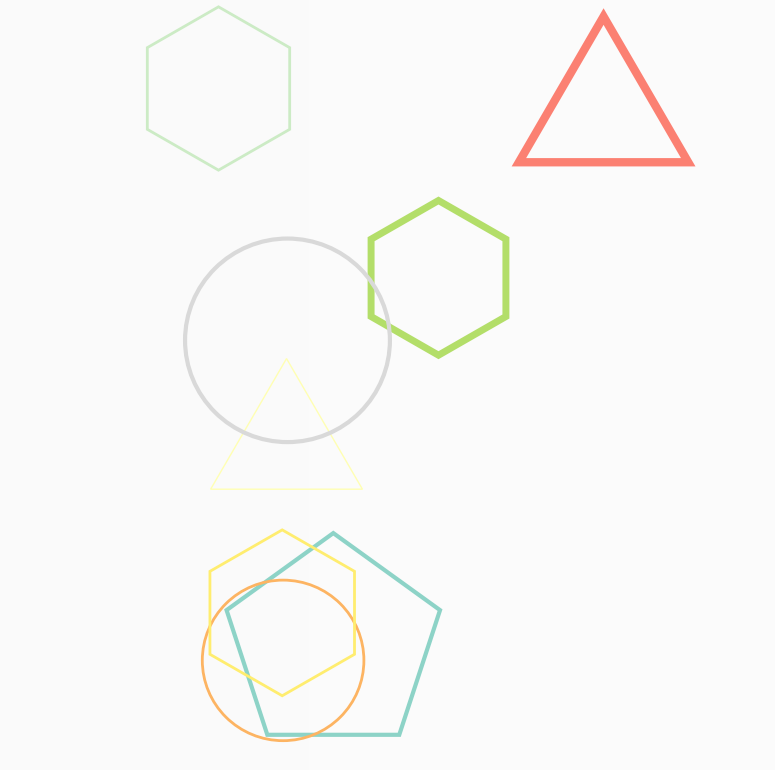[{"shape": "pentagon", "thickness": 1.5, "radius": 0.72, "center": [0.43, 0.163]}, {"shape": "triangle", "thickness": 0.5, "radius": 0.57, "center": [0.37, 0.421]}, {"shape": "triangle", "thickness": 3, "radius": 0.63, "center": [0.779, 0.852]}, {"shape": "circle", "thickness": 1, "radius": 0.52, "center": [0.365, 0.142]}, {"shape": "hexagon", "thickness": 2.5, "radius": 0.5, "center": [0.566, 0.639]}, {"shape": "circle", "thickness": 1.5, "radius": 0.66, "center": [0.371, 0.558]}, {"shape": "hexagon", "thickness": 1, "radius": 0.53, "center": [0.282, 0.885]}, {"shape": "hexagon", "thickness": 1, "radius": 0.54, "center": [0.364, 0.204]}]